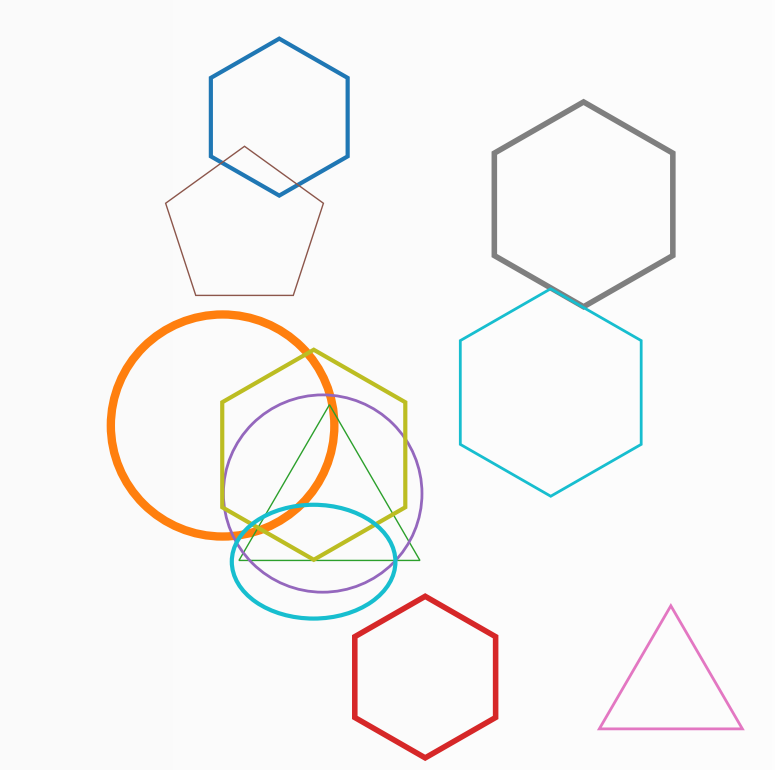[{"shape": "hexagon", "thickness": 1.5, "radius": 0.51, "center": [0.36, 0.848]}, {"shape": "circle", "thickness": 3, "radius": 0.72, "center": [0.287, 0.447]}, {"shape": "triangle", "thickness": 0.5, "radius": 0.67, "center": [0.425, 0.34]}, {"shape": "hexagon", "thickness": 2, "radius": 0.52, "center": [0.549, 0.121]}, {"shape": "circle", "thickness": 1, "radius": 0.64, "center": [0.416, 0.359]}, {"shape": "pentagon", "thickness": 0.5, "radius": 0.54, "center": [0.316, 0.703]}, {"shape": "triangle", "thickness": 1, "radius": 0.53, "center": [0.866, 0.107]}, {"shape": "hexagon", "thickness": 2, "radius": 0.66, "center": [0.753, 0.735]}, {"shape": "hexagon", "thickness": 1.5, "radius": 0.68, "center": [0.405, 0.409]}, {"shape": "oval", "thickness": 1.5, "radius": 0.53, "center": [0.405, 0.271]}, {"shape": "hexagon", "thickness": 1, "radius": 0.67, "center": [0.711, 0.49]}]